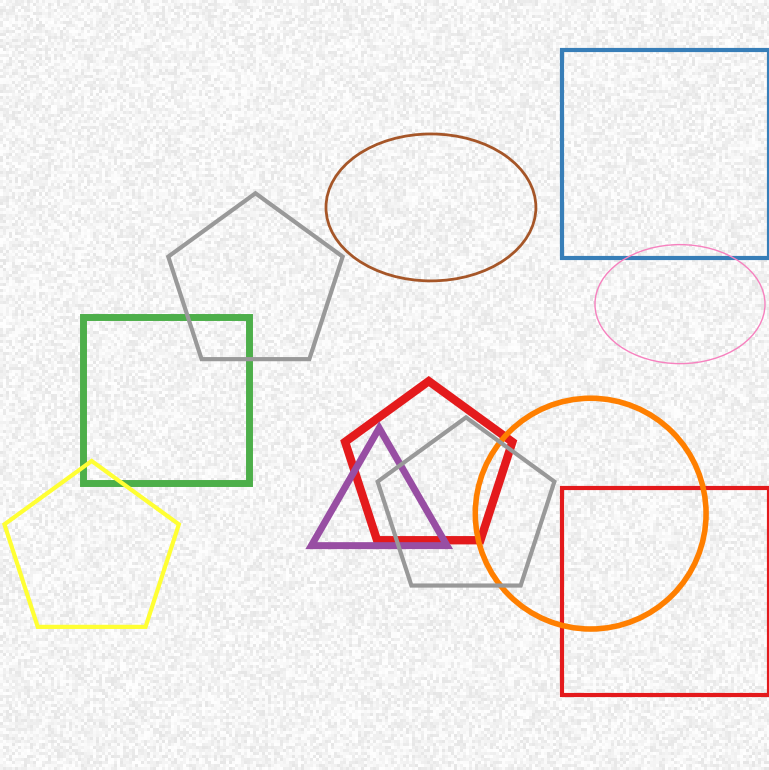[{"shape": "pentagon", "thickness": 3, "radius": 0.57, "center": [0.557, 0.391]}, {"shape": "square", "thickness": 1.5, "radius": 0.67, "center": [0.864, 0.232]}, {"shape": "square", "thickness": 1.5, "radius": 0.67, "center": [0.864, 0.8]}, {"shape": "square", "thickness": 2.5, "radius": 0.54, "center": [0.216, 0.481]}, {"shape": "triangle", "thickness": 2.5, "radius": 0.51, "center": [0.492, 0.342]}, {"shape": "circle", "thickness": 2, "radius": 0.75, "center": [0.767, 0.333]}, {"shape": "pentagon", "thickness": 1.5, "radius": 0.6, "center": [0.119, 0.282]}, {"shape": "oval", "thickness": 1, "radius": 0.68, "center": [0.56, 0.731]}, {"shape": "oval", "thickness": 0.5, "radius": 0.55, "center": [0.883, 0.605]}, {"shape": "pentagon", "thickness": 1.5, "radius": 0.6, "center": [0.605, 0.337]}, {"shape": "pentagon", "thickness": 1.5, "radius": 0.6, "center": [0.332, 0.63]}]